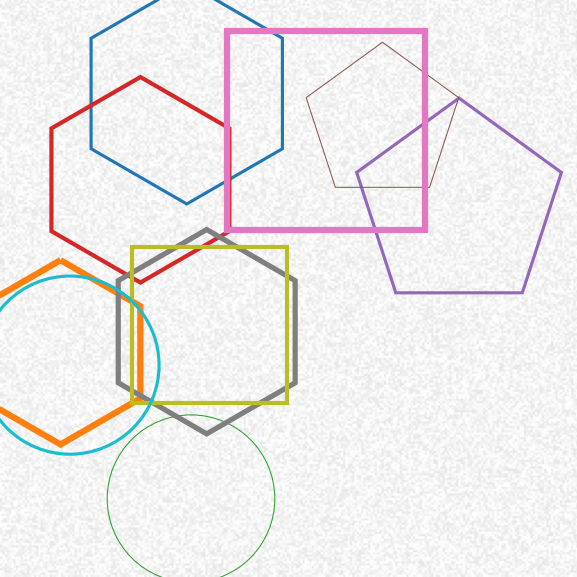[{"shape": "hexagon", "thickness": 1.5, "radius": 0.96, "center": [0.323, 0.837]}, {"shape": "hexagon", "thickness": 3, "radius": 0.8, "center": [0.105, 0.389]}, {"shape": "circle", "thickness": 0.5, "radius": 0.73, "center": [0.331, 0.136]}, {"shape": "hexagon", "thickness": 2, "radius": 0.89, "center": [0.243, 0.688]}, {"shape": "pentagon", "thickness": 1.5, "radius": 0.93, "center": [0.795, 0.643]}, {"shape": "pentagon", "thickness": 0.5, "radius": 0.69, "center": [0.662, 0.787]}, {"shape": "square", "thickness": 3, "radius": 0.86, "center": [0.565, 0.773]}, {"shape": "hexagon", "thickness": 2.5, "radius": 0.88, "center": [0.358, 0.425]}, {"shape": "square", "thickness": 2, "radius": 0.67, "center": [0.363, 0.436]}, {"shape": "circle", "thickness": 1.5, "radius": 0.77, "center": [0.121, 0.367]}]